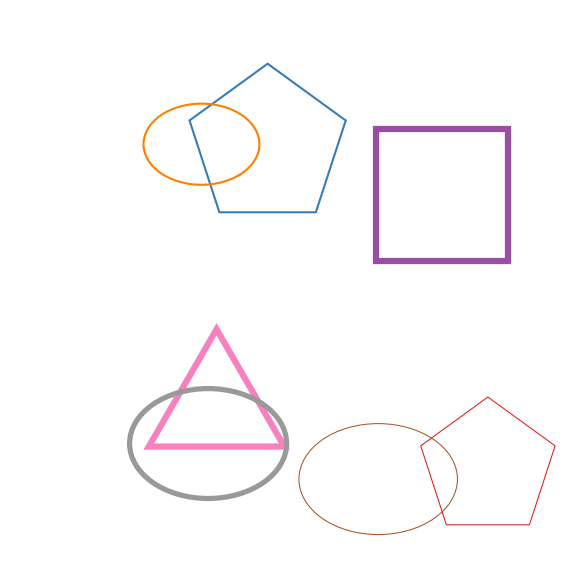[{"shape": "pentagon", "thickness": 0.5, "radius": 0.61, "center": [0.845, 0.189]}, {"shape": "pentagon", "thickness": 1, "radius": 0.71, "center": [0.463, 0.747]}, {"shape": "square", "thickness": 3, "radius": 0.57, "center": [0.766, 0.662]}, {"shape": "oval", "thickness": 1, "radius": 0.5, "center": [0.349, 0.749]}, {"shape": "oval", "thickness": 0.5, "radius": 0.69, "center": [0.655, 0.17]}, {"shape": "triangle", "thickness": 3, "radius": 0.68, "center": [0.375, 0.294]}, {"shape": "oval", "thickness": 2.5, "radius": 0.68, "center": [0.36, 0.231]}]